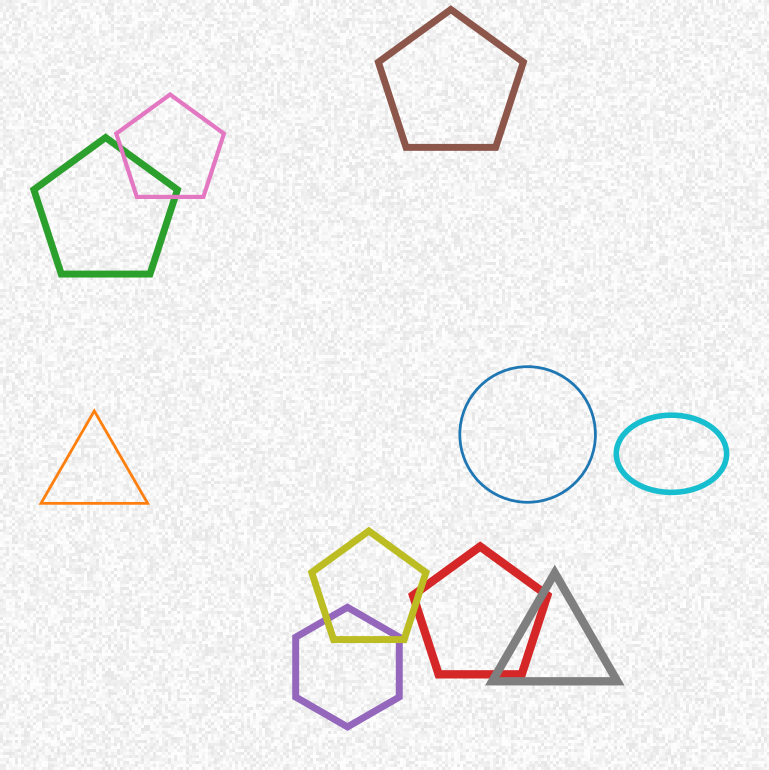[{"shape": "circle", "thickness": 1, "radius": 0.44, "center": [0.685, 0.436]}, {"shape": "triangle", "thickness": 1, "radius": 0.4, "center": [0.122, 0.386]}, {"shape": "pentagon", "thickness": 2.5, "radius": 0.49, "center": [0.137, 0.723]}, {"shape": "pentagon", "thickness": 3, "radius": 0.46, "center": [0.624, 0.198]}, {"shape": "hexagon", "thickness": 2.5, "radius": 0.39, "center": [0.451, 0.134]}, {"shape": "pentagon", "thickness": 2.5, "radius": 0.49, "center": [0.586, 0.889]}, {"shape": "pentagon", "thickness": 1.5, "radius": 0.37, "center": [0.221, 0.804]}, {"shape": "triangle", "thickness": 3, "radius": 0.47, "center": [0.72, 0.162]}, {"shape": "pentagon", "thickness": 2.5, "radius": 0.39, "center": [0.479, 0.232]}, {"shape": "oval", "thickness": 2, "radius": 0.36, "center": [0.872, 0.411]}]